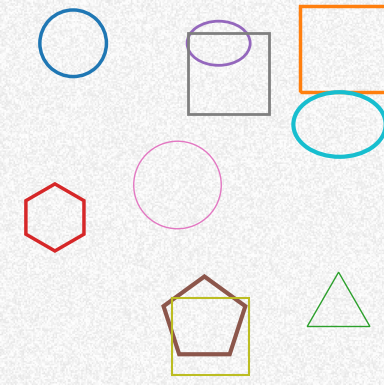[{"shape": "circle", "thickness": 2.5, "radius": 0.43, "center": [0.19, 0.888]}, {"shape": "square", "thickness": 2.5, "radius": 0.56, "center": [0.891, 0.872]}, {"shape": "triangle", "thickness": 1, "radius": 0.47, "center": [0.879, 0.199]}, {"shape": "hexagon", "thickness": 2.5, "radius": 0.44, "center": [0.143, 0.435]}, {"shape": "oval", "thickness": 2, "radius": 0.41, "center": [0.568, 0.888]}, {"shape": "pentagon", "thickness": 3, "radius": 0.56, "center": [0.531, 0.17]}, {"shape": "circle", "thickness": 1, "radius": 0.57, "center": [0.461, 0.519]}, {"shape": "square", "thickness": 2, "radius": 0.53, "center": [0.593, 0.809]}, {"shape": "square", "thickness": 1.5, "radius": 0.5, "center": [0.546, 0.127]}, {"shape": "oval", "thickness": 3, "radius": 0.6, "center": [0.882, 0.677]}]